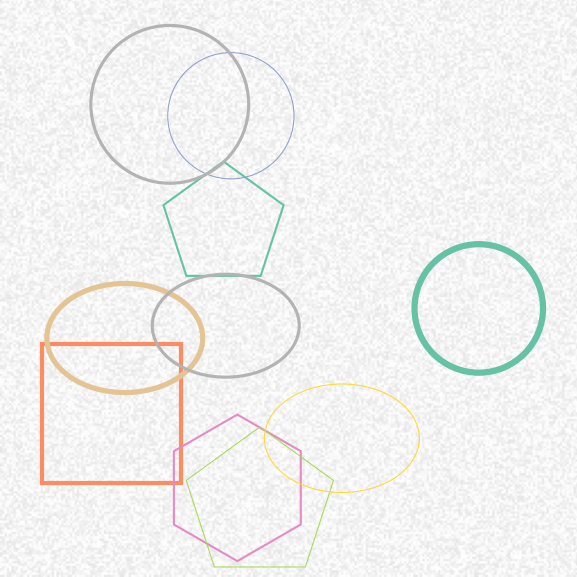[{"shape": "pentagon", "thickness": 1, "radius": 0.55, "center": [0.387, 0.61]}, {"shape": "circle", "thickness": 3, "radius": 0.56, "center": [0.829, 0.465]}, {"shape": "square", "thickness": 2, "radius": 0.6, "center": [0.193, 0.283]}, {"shape": "circle", "thickness": 0.5, "radius": 0.55, "center": [0.4, 0.799]}, {"shape": "hexagon", "thickness": 1, "radius": 0.63, "center": [0.411, 0.154]}, {"shape": "pentagon", "thickness": 0.5, "radius": 0.67, "center": [0.45, 0.126]}, {"shape": "oval", "thickness": 0.5, "radius": 0.67, "center": [0.592, 0.24]}, {"shape": "oval", "thickness": 2.5, "radius": 0.67, "center": [0.216, 0.414]}, {"shape": "circle", "thickness": 1.5, "radius": 0.68, "center": [0.294, 0.818]}, {"shape": "oval", "thickness": 1.5, "radius": 0.64, "center": [0.391, 0.435]}]